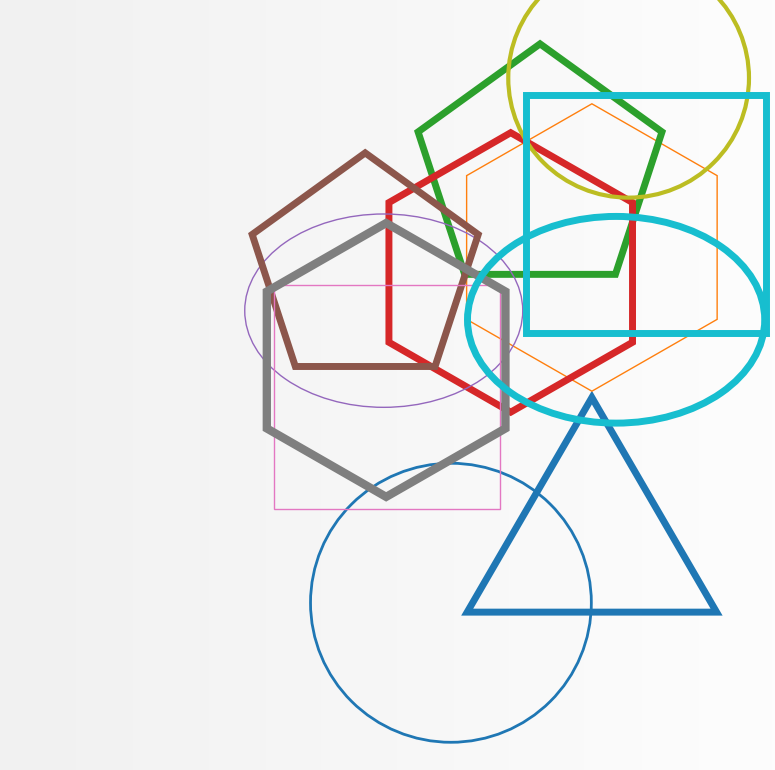[{"shape": "triangle", "thickness": 2.5, "radius": 0.93, "center": [0.764, 0.298]}, {"shape": "circle", "thickness": 1, "radius": 0.91, "center": [0.582, 0.217]}, {"shape": "hexagon", "thickness": 0.5, "radius": 0.93, "center": [0.764, 0.679]}, {"shape": "pentagon", "thickness": 2.5, "radius": 0.83, "center": [0.697, 0.778]}, {"shape": "hexagon", "thickness": 2.5, "radius": 0.91, "center": [0.659, 0.646]}, {"shape": "oval", "thickness": 0.5, "radius": 0.9, "center": [0.495, 0.597]}, {"shape": "pentagon", "thickness": 2.5, "radius": 0.77, "center": [0.471, 0.648]}, {"shape": "square", "thickness": 0.5, "radius": 0.73, "center": [0.499, 0.484]}, {"shape": "hexagon", "thickness": 3, "radius": 0.89, "center": [0.498, 0.532]}, {"shape": "circle", "thickness": 1.5, "radius": 0.78, "center": [0.811, 0.899]}, {"shape": "oval", "thickness": 2.5, "radius": 0.96, "center": [0.795, 0.585]}, {"shape": "square", "thickness": 2.5, "radius": 0.78, "center": [0.833, 0.722]}]